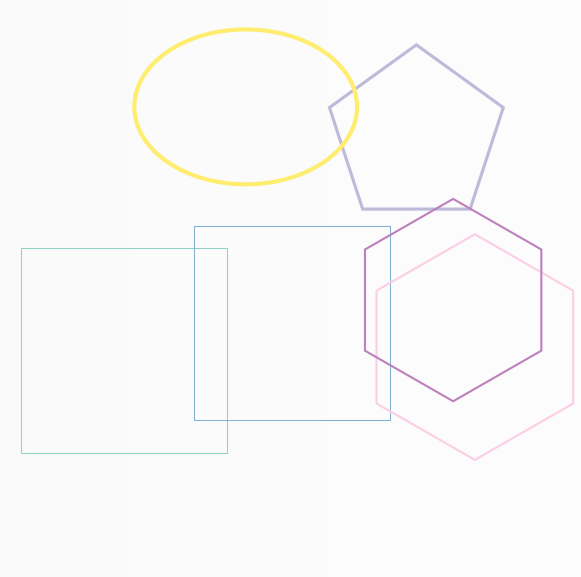[{"shape": "square", "thickness": 0.5, "radius": 0.89, "center": [0.213, 0.392]}, {"shape": "pentagon", "thickness": 1.5, "radius": 0.79, "center": [0.716, 0.764]}, {"shape": "square", "thickness": 0.5, "radius": 0.84, "center": [0.503, 0.44]}, {"shape": "hexagon", "thickness": 1, "radius": 0.98, "center": [0.817, 0.398]}, {"shape": "hexagon", "thickness": 1, "radius": 0.88, "center": [0.78, 0.48]}, {"shape": "oval", "thickness": 2, "radius": 0.96, "center": [0.423, 0.814]}]